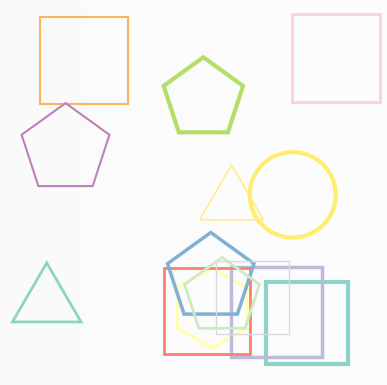[{"shape": "square", "thickness": 3, "radius": 0.53, "center": [0.793, 0.161]}, {"shape": "triangle", "thickness": 2, "radius": 0.51, "center": [0.121, 0.215]}, {"shape": "hexagon", "thickness": 2.5, "radius": 0.52, "center": [0.547, 0.2]}, {"shape": "square", "thickness": 2.5, "radius": 0.59, "center": [0.714, 0.19]}, {"shape": "square", "thickness": 2, "radius": 0.56, "center": [0.534, 0.192]}, {"shape": "pentagon", "thickness": 2.5, "radius": 0.59, "center": [0.544, 0.279]}, {"shape": "square", "thickness": 1.5, "radius": 0.57, "center": [0.218, 0.843]}, {"shape": "pentagon", "thickness": 3, "radius": 0.54, "center": [0.525, 0.744]}, {"shape": "square", "thickness": 2, "radius": 0.57, "center": [0.868, 0.849]}, {"shape": "square", "thickness": 1, "radius": 0.48, "center": [0.651, 0.228]}, {"shape": "pentagon", "thickness": 1.5, "radius": 0.6, "center": [0.169, 0.613]}, {"shape": "pentagon", "thickness": 2, "radius": 0.51, "center": [0.573, 0.23]}, {"shape": "circle", "thickness": 3, "radius": 0.55, "center": [0.755, 0.494]}, {"shape": "triangle", "thickness": 1, "radius": 0.47, "center": [0.598, 0.477]}]